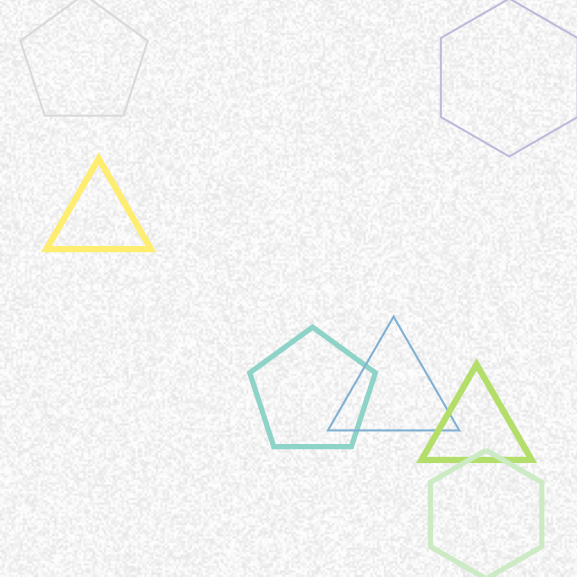[{"shape": "pentagon", "thickness": 2.5, "radius": 0.57, "center": [0.541, 0.318]}, {"shape": "hexagon", "thickness": 1, "radius": 0.68, "center": [0.882, 0.865]}, {"shape": "triangle", "thickness": 1, "radius": 0.66, "center": [0.682, 0.32]}, {"shape": "triangle", "thickness": 3, "radius": 0.55, "center": [0.825, 0.258]}, {"shape": "pentagon", "thickness": 1, "radius": 0.58, "center": [0.146, 0.893]}, {"shape": "hexagon", "thickness": 2.5, "radius": 0.56, "center": [0.842, 0.108]}, {"shape": "triangle", "thickness": 3, "radius": 0.52, "center": [0.171, 0.62]}]